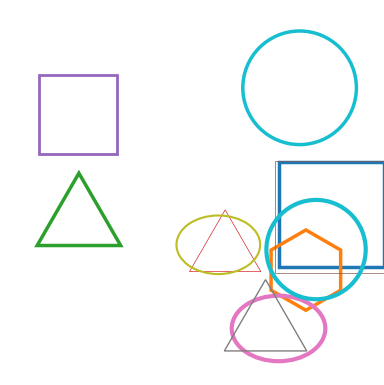[{"shape": "square", "thickness": 2.5, "radius": 0.68, "center": [0.862, 0.443]}, {"shape": "hexagon", "thickness": 2.5, "radius": 0.52, "center": [0.794, 0.298]}, {"shape": "triangle", "thickness": 2.5, "radius": 0.63, "center": [0.205, 0.425]}, {"shape": "triangle", "thickness": 0.5, "radius": 0.53, "center": [0.585, 0.348]}, {"shape": "square", "thickness": 2, "radius": 0.51, "center": [0.202, 0.702]}, {"shape": "square", "thickness": 0.5, "radius": 0.72, "center": [0.858, 0.436]}, {"shape": "oval", "thickness": 3, "radius": 0.61, "center": [0.723, 0.147]}, {"shape": "triangle", "thickness": 1, "radius": 0.62, "center": [0.69, 0.15]}, {"shape": "oval", "thickness": 1.5, "radius": 0.54, "center": [0.567, 0.364]}, {"shape": "circle", "thickness": 3, "radius": 0.64, "center": [0.821, 0.352]}, {"shape": "circle", "thickness": 2.5, "radius": 0.74, "center": [0.778, 0.772]}]